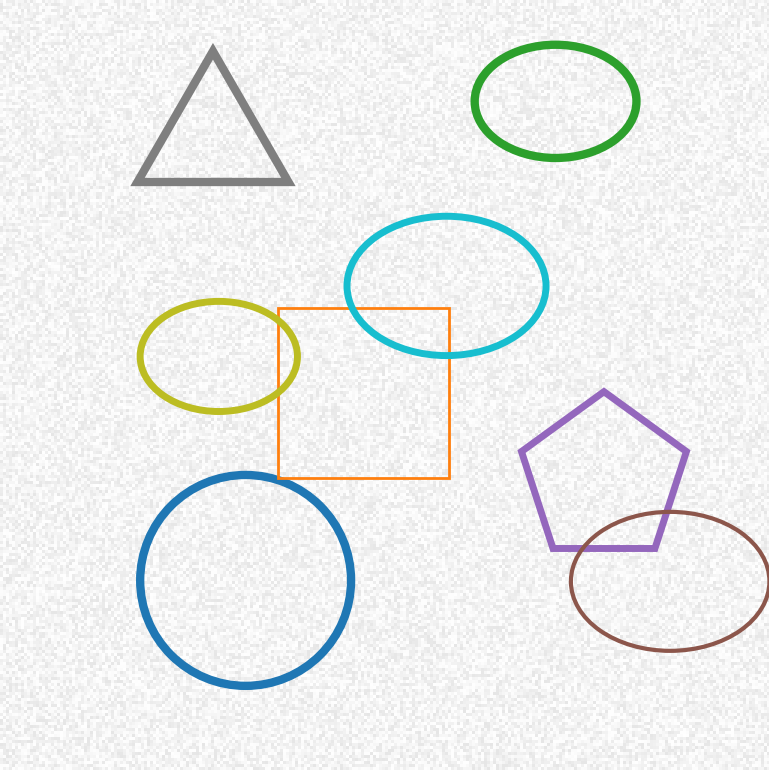[{"shape": "circle", "thickness": 3, "radius": 0.68, "center": [0.319, 0.246]}, {"shape": "square", "thickness": 1, "radius": 0.55, "center": [0.472, 0.489]}, {"shape": "oval", "thickness": 3, "radius": 0.53, "center": [0.722, 0.868]}, {"shape": "pentagon", "thickness": 2.5, "radius": 0.56, "center": [0.784, 0.379]}, {"shape": "oval", "thickness": 1.5, "radius": 0.64, "center": [0.87, 0.245]}, {"shape": "triangle", "thickness": 3, "radius": 0.57, "center": [0.277, 0.82]}, {"shape": "oval", "thickness": 2.5, "radius": 0.51, "center": [0.284, 0.537]}, {"shape": "oval", "thickness": 2.5, "radius": 0.65, "center": [0.58, 0.629]}]